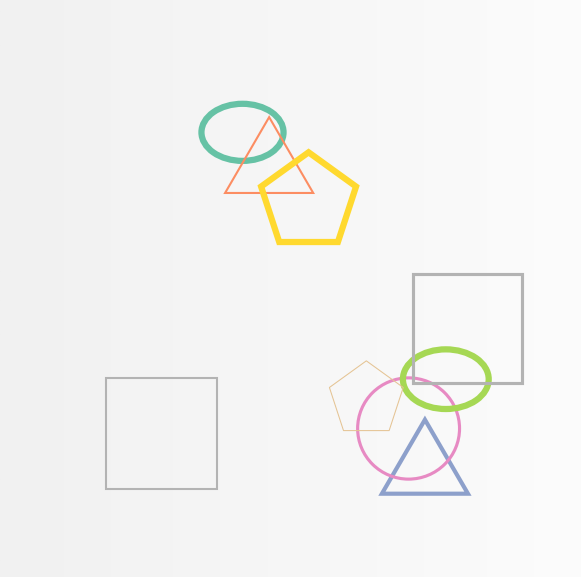[{"shape": "oval", "thickness": 3, "radius": 0.35, "center": [0.417, 0.77]}, {"shape": "triangle", "thickness": 1, "radius": 0.44, "center": [0.463, 0.709]}, {"shape": "triangle", "thickness": 2, "radius": 0.43, "center": [0.731, 0.187]}, {"shape": "circle", "thickness": 1.5, "radius": 0.44, "center": [0.703, 0.257]}, {"shape": "oval", "thickness": 3, "radius": 0.37, "center": [0.767, 0.343]}, {"shape": "pentagon", "thickness": 3, "radius": 0.43, "center": [0.531, 0.65]}, {"shape": "pentagon", "thickness": 0.5, "radius": 0.33, "center": [0.63, 0.308]}, {"shape": "square", "thickness": 1.5, "radius": 0.47, "center": [0.804, 0.43]}, {"shape": "square", "thickness": 1, "radius": 0.48, "center": [0.278, 0.249]}]